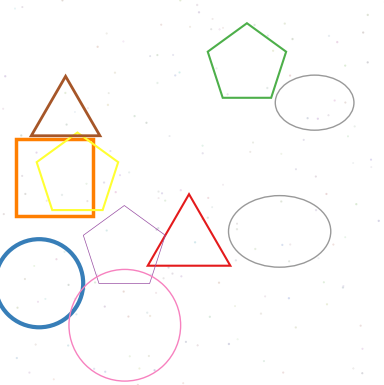[{"shape": "triangle", "thickness": 1.5, "radius": 0.62, "center": [0.491, 0.372]}, {"shape": "circle", "thickness": 3, "radius": 0.57, "center": [0.102, 0.264]}, {"shape": "pentagon", "thickness": 1.5, "radius": 0.54, "center": [0.641, 0.833]}, {"shape": "pentagon", "thickness": 0.5, "radius": 0.56, "center": [0.323, 0.354]}, {"shape": "square", "thickness": 2.5, "radius": 0.5, "center": [0.142, 0.538]}, {"shape": "pentagon", "thickness": 1.5, "radius": 0.56, "center": [0.201, 0.544]}, {"shape": "triangle", "thickness": 2, "radius": 0.51, "center": [0.17, 0.699]}, {"shape": "circle", "thickness": 1, "radius": 0.73, "center": [0.324, 0.155]}, {"shape": "oval", "thickness": 1, "radius": 0.51, "center": [0.817, 0.733]}, {"shape": "oval", "thickness": 1, "radius": 0.66, "center": [0.726, 0.399]}]